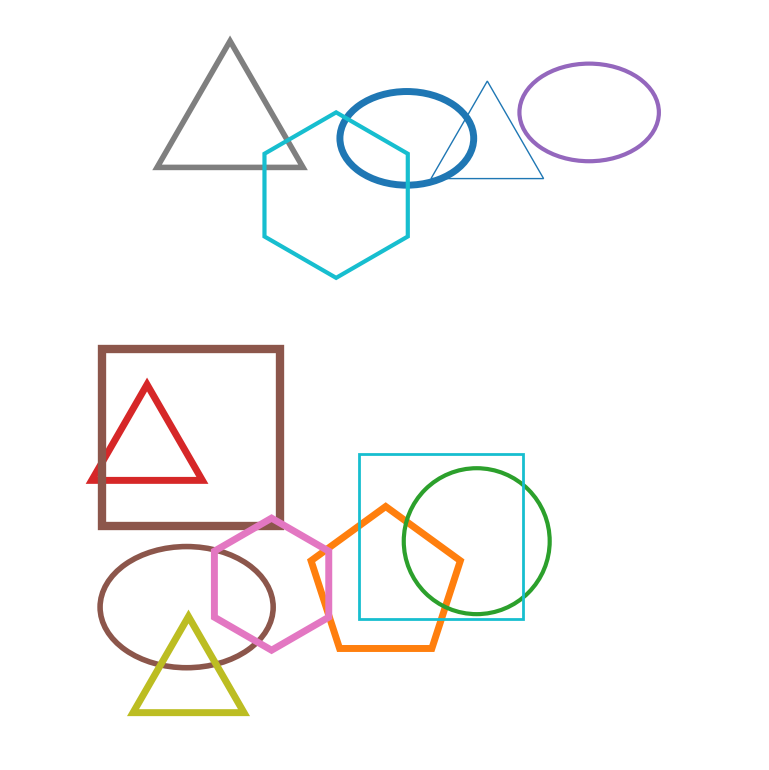[{"shape": "oval", "thickness": 2.5, "radius": 0.43, "center": [0.528, 0.82]}, {"shape": "triangle", "thickness": 0.5, "radius": 0.42, "center": [0.633, 0.81]}, {"shape": "pentagon", "thickness": 2.5, "radius": 0.51, "center": [0.501, 0.24]}, {"shape": "circle", "thickness": 1.5, "radius": 0.47, "center": [0.619, 0.297]}, {"shape": "triangle", "thickness": 2.5, "radius": 0.42, "center": [0.191, 0.418]}, {"shape": "oval", "thickness": 1.5, "radius": 0.45, "center": [0.765, 0.854]}, {"shape": "oval", "thickness": 2, "radius": 0.56, "center": [0.242, 0.212]}, {"shape": "square", "thickness": 3, "radius": 0.58, "center": [0.248, 0.432]}, {"shape": "hexagon", "thickness": 2.5, "radius": 0.43, "center": [0.353, 0.241]}, {"shape": "triangle", "thickness": 2, "radius": 0.55, "center": [0.299, 0.837]}, {"shape": "triangle", "thickness": 2.5, "radius": 0.42, "center": [0.245, 0.116]}, {"shape": "hexagon", "thickness": 1.5, "radius": 0.54, "center": [0.437, 0.747]}, {"shape": "square", "thickness": 1, "radius": 0.53, "center": [0.573, 0.303]}]